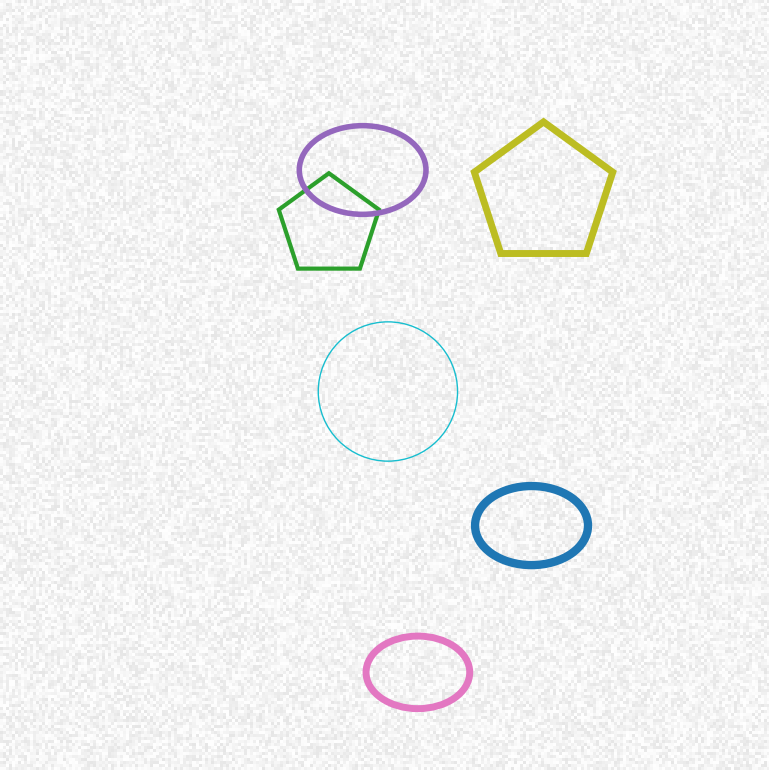[{"shape": "oval", "thickness": 3, "radius": 0.37, "center": [0.69, 0.317]}, {"shape": "pentagon", "thickness": 1.5, "radius": 0.34, "center": [0.427, 0.707]}, {"shape": "oval", "thickness": 2, "radius": 0.41, "center": [0.471, 0.779]}, {"shape": "oval", "thickness": 2.5, "radius": 0.34, "center": [0.543, 0.127]}, {"shape": "pentagon", "thickness": 2.5, "radius": 0.47, "center": [0.706, 0.747]}, {"shape": "circle", "thickness": 0.5, "radius": 0.45, "center": [0.504, 0.492]}]